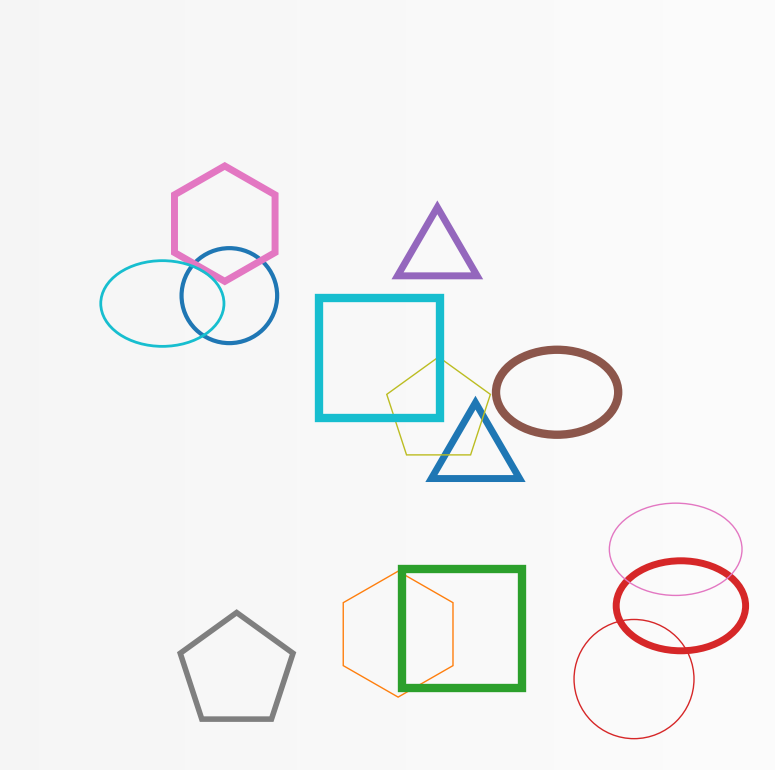[{"shape": "triangle", "thickness": 2.5, "radius": 0.33, "center": [0.614, 0.411]}, {"shape": "circle", "thickness": 1.5, "radius": 0.31, "center": [0.296, 0.616]}, {"shape": "hexagon", "thickness": 0.5, "radius": 0.41, "center": [0.514, 0.176]}, {"shape": "square", "thickness": 3, "radius": 0.39, "center": [0.596, 0.184]}, {"shape": "oval", "thickness": 2.5, "radius": 0.42, "center": [0.879, 0.213]}, {"shape": "circle", "thickness": 0.5, "radius": 0.39, "center": [0.818, 0.118]}, {"shape": "triangle", "thickness": 2.5, "radius": 0.3, "center": [0.564, 0.671]}, {"shape": "oval", "thickness": 3, "radius": 0.39, "center": [0.719, 0.491]}, {"shape": "oval", "thickness": 0.5, "radius": 0.43, "center": [0.872, 0.287]}, {"shape": "hexagon", "thickness": 2.5, "radius": 0.37, "center": [0.29, 0.71]}, {"shape": "pentagon", "thickness": 2, "radius": 0.38, "center": [0.305, 0.128]}, {"shape": "pentagon", "thickness": 0.5, "radius": 0.35, "center": [0.566, 0.466]}, {"shape": "square", "thickness": 3, "radius": 0.39, "center": [0.489, 0.535]}, {"shape": "oval", "thickness": 1, "radius": 0.4, "center": [0.209, 0.606]}]